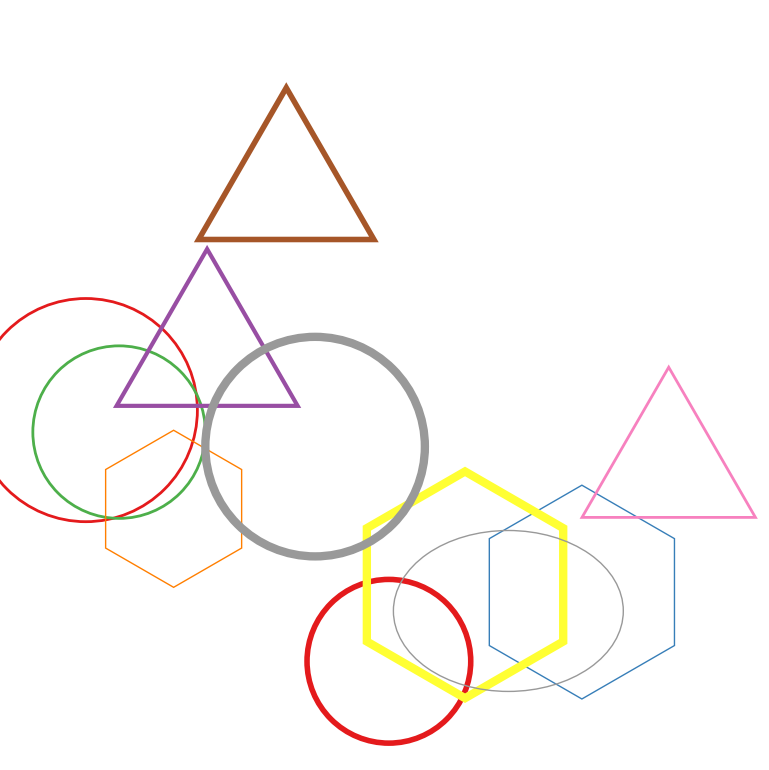[{"shape": "circle", "thickness": 1, "radius": 0.72, "center": [0.111, 0.467]}, {"shape": "circle", "thickness": 2, "radius": 0.53, "center": [0.505, 0.141]}, {"shape": "hexagon", "thickness": 0.5, "radius": 0.69, "center": [0.756, 0.231]}, {"shape": "circle", "thickness": 1, "radius": 0.56, "center": [0.155, 0.439]}, {"shape": "triangle", "thickness": 1.5, "radius": 0.68, "center": [0.269, 0.541]}, {"shape": "hexagon", "thickness": 0.5, "radius": 0.51, "center": [0.225, 0.339]}, {"shape": "hexagon", "thickness": 3, "radius": 0.74, "center": [0.604, 0.24]}, {"shape": "triangle", "thickness": 2, "radius": 0.66, "center": [0.372, 0.755]}, {"shape": "triangle", "thickness": 1, "radius": 0.65, "center": [0.868, 0.393]}, {"shape": "circle", "thickness": 3, "radius": 0.71, "center": [0.409, 0.42]}, {"shape": "oval", "thickness": 0.5, "radius": 0.75, "center": [0.66, 0.207]}]